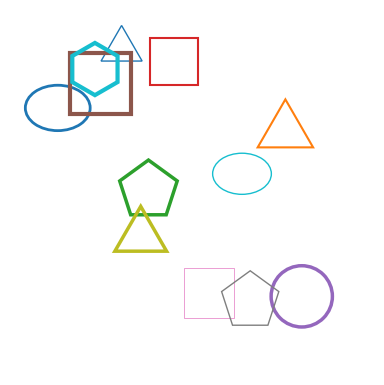[{"shape": "triangle", "thickness": 1, "radius": 0.31, "center": [0.316, 0.872]}, {"shape": "oval", "thickness": 2, "radius": 0.42, "center": [0.15, 0.72]}, {"shape": "triangle", "thickness": 1.5, "radius": 0.42, "center": [0.741, 0.659]}, {"shape": "pentagon", "thickness": 2.5, "radius": 0.39, "center": [0.386, 0.506]}, {"shape": "square", "thickness": 1.5, "radius": 0.31, "center": [0.452, 0.84]}, {"shape": "circle", "thickness": 2.5, "radius": 0.4, "center": [0.784, 0.23]}, {"shape": "square", "thickness": 3, "radius": 0.4, "center": [0.261, 0.784]}, {"shape": "square", "thickness": 0.5, "radius": 0.33, "center": [0.542, 0.238]}, {"shape": "pentagon", "thickness": 1, "radius": 0.39, "center": [0.65, 0.218]}, {"shape": "triangle", "thickness": 2.5, "radius": 0.39, "center": [0.366, 0.386]}, {"shape": "hexagon", "thickness": 3, "radius": 0.34, "center": [0.247, 0.821]}, {"shape": "oval", "thickness": 1, "radius": 0.38, "center": [0.629, 0.549]}]